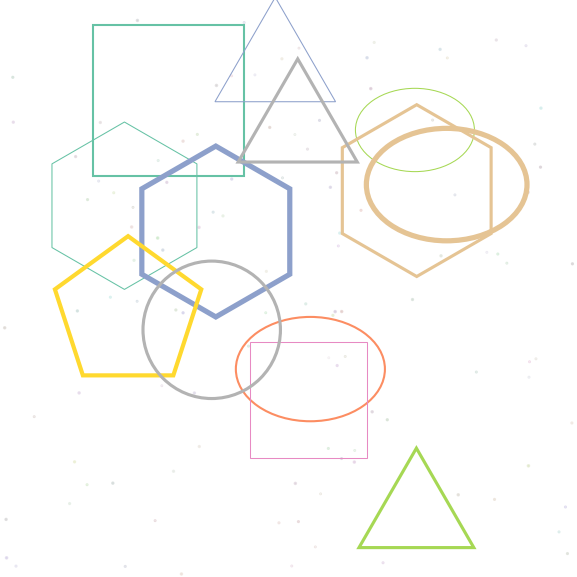[{"shape": "hexagon", "thickness": 0.5, "radius": 0.72, "center": [0.215, 0.643]}, {"shape": "square", "thickness": 1, "radius": 0.65, "center": [0.292, 0.825]}, {"shape": "oval", "thickness": 1, "radius": 0.65, "center": [0.537, 0.36]}, {"shape": "triangle", "thickness": 0.5, "radius": 0.6, "center": [0.477, 0.883]}, {"shape": "hexagon", "thickness": 2.5, "radius": 0.74, "center": [0.374, 0.598]}, {"shape": "square", "thickness": 0.5, "radius": 0.5, "center": [0.534, 0.307]}, {"shape": "triangle", "thickness": 1.5, "radius": 0.57, "center": [0.721, 0.108]}, {"shape": "oval", "thickness": 0.5, "radius": 0.52, "center": [0.718, 0.774]}, {"shape": "pentagon", "thickness": 2, "radius": 0.67, "center": [0.222, 0.457]}, {"shape": "oval", "thickness": 2.5, "radius": 0.7, "center": [0.773, 0.679]}, {"shape": "hexagon", "thickness": 1.5, "radius": 0.74, "center": [0.722, 0.669]}, {"shape": "triangle", "thickness": 1.5, "radius": 0.6, "center": [0.516, 0.778]}, {"shape": "circle", "thickness": 1.5, "radius": 0.59, "center": [0.367, 0.428]}]